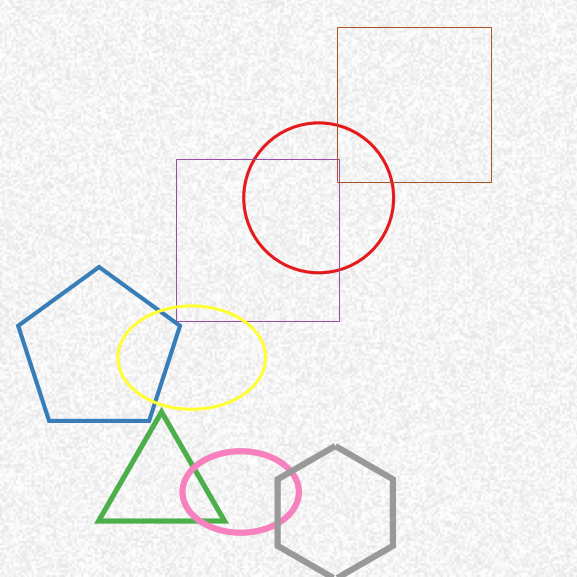[{"shape": "circle", "thickness": 1.5, "radius": 0.65, "center": [0.552, 0.657]}, {"shape": "pentagon", "thickness": 2, "radius": 0.74, "center": [0.172, 0.389]}, {"shape": "triangle", "thickness": 2.5, "radius": 0.63, "center": [0.28, 0.16]}, {"shape": "square", "thickness": 0.5, "radius": 0.7, "center": [0.445, 0.583]}, {"shape": "oval", "thickness": 1.5, "radius": 0.64, "center": [0.332, 0.38]}, {"shape": "square", "thickness": 0.5, "radius": 0.67, "center": [0.717, 0.819]}, {"shape": "oval", "thickness": 3, "radius": 0.5, "center": [0.417, 0.147]}, {"shape": "hexagon", "thickness": 3, "radius": 0.58, "center": [0.581, 0.112]}]